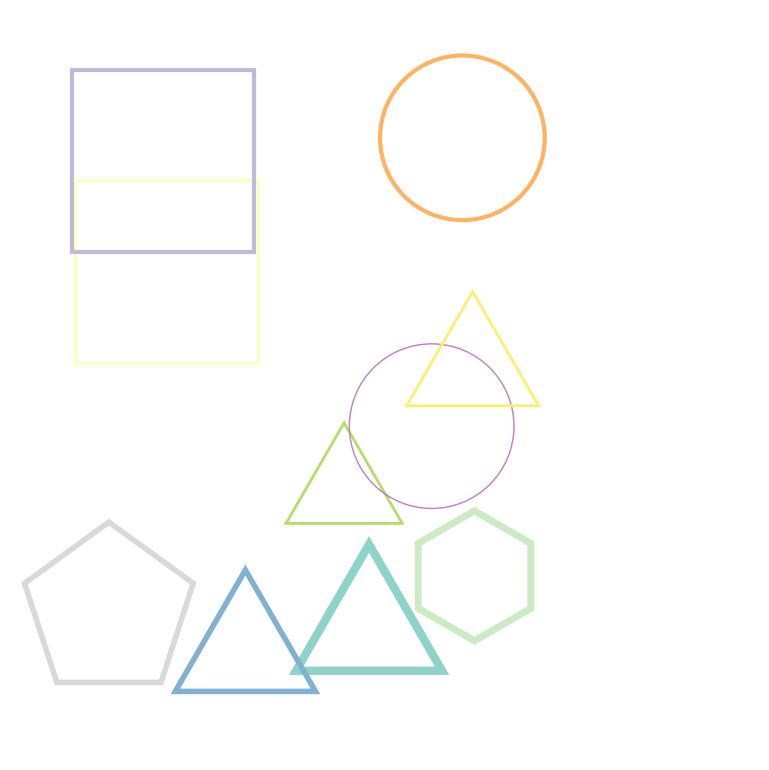[{"shape": "triangle", "thickness": 3, "radius": 0.55, "center": [0.479, 0.184]}, {"shape": "square", "thickness": 1, "radius": 0.59, "center": [0.216, 0.647]}, {"shape": "square", "thickness": 1.5, "radius": 0.59, "center": [0.212, 0.791]}, {"shape": "triangle", "thickness": 2, "radius": 0.53, "center": [0.319, 0.155]}, {"shape": "circle", "thickness": 1.5, "radius": 0.53, "center": [0.6, 0.821]}, {"shape": "triangle", "thickness": 1, "radius": 0.44, "center": [0.447, 0.364]}, {"shape": "pentagon", "thickness": 2, "radius": 0.58, "center": [0.141, 0.207]}, {"shape": "circle", "thickness": 0.5, "radius": 0.53, "center": [0.561, 0.447]}, {"shape": "hexagon", "thickness": 2.5, "radius": 0.42, "center": [0.616, 0.252]}, {"shape": "triangle", "thickness": 1, "radius": 0.49, "center": [0.614, 0.523]}]